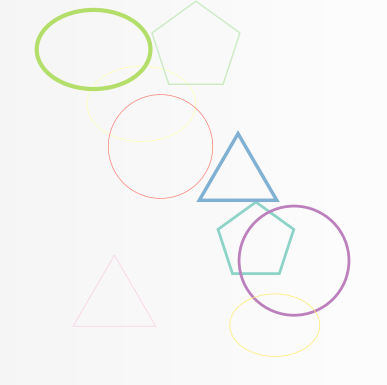[{"shape": "pentagon", "thickness": 2, "radius": 0.51, "center": [0.66, 0.372]}, {"shape": "oval", "thickness": 0.5, "radius": 0.7, "center": [0.365, 0.73]}, {"shape": "circle", "thickness": 0.5, "radius": 0.67, "center": [0.414, 0.619]}, {"shape": "triangle", "thickness": 2.5, "radius": 0.58, "center": [0.614, 0.537]}, {"shape": "oval", "thickness": 3, "radius": 0.73, "center": [0.242, 0.872]}, {"shape": "triangle", "thickness": 0.5, "radius": 0.62, "center": [0.295, 0.214]}, {"shape": "circle", "thickness": 2, "radius": 0.71, "center": [0.759, 0.323]}, {"shape": "pentagon", "thickness": 1, "radius": 0.6, "center": [0.506, 0.878]}, {"shape": "oval", "thickness": 0.5, "radius": 0.58, "center": [0.709, 0.155]}]